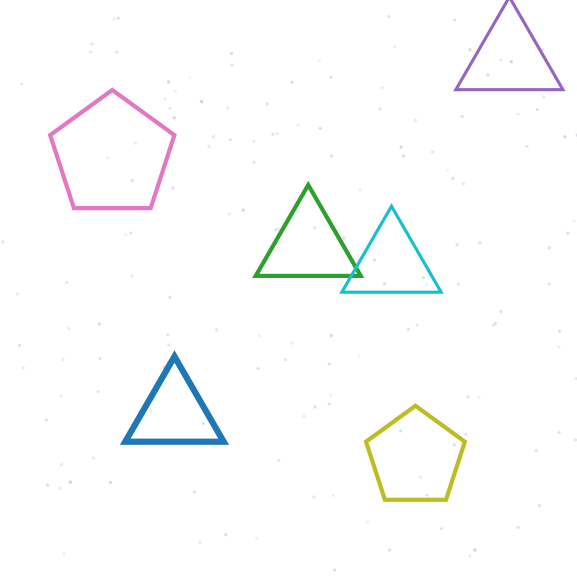[{"shape": "triangle", "thickness": 3, "radius": 0.49, "center": [0.302, 0.283]}, {"shape": "triangle", "thickness": 2, "radius": 0.53, "center": [0.534, 0.574]}, {"shape": "triangle", "thickness": 1.5, "radius": 0.53, "center": [0.882, 0.897]}, {"shape": "pentagon", "thickness": 2, "radius": 0.57, "center": [0.194, 0.73]}, {"shape": "pentagon", "thickness": 2, "radius": 0.45, "center": [0.719, 0.206]}, {"shape": "triangle", "thickness": 1.5, "radius": 0.5, "center": [0.678, 0.543]}]